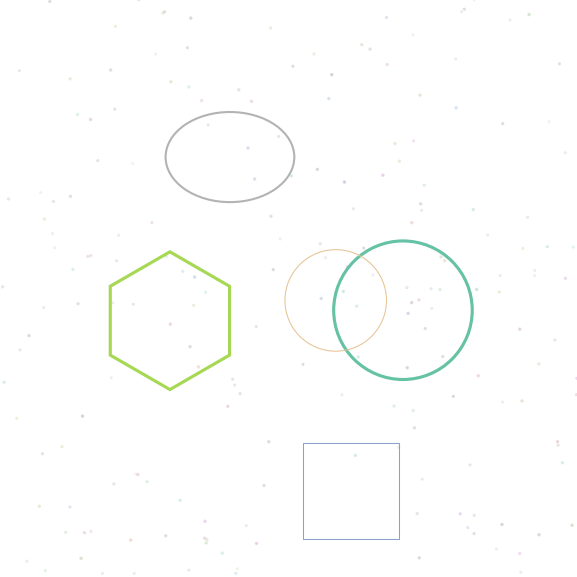[{"shape": "circle", "thickness": 1.5, "radius": 0.6, "center": [0.698, 0.462]}, {"shape": "square", "thickness": 0.5, "radius": 0.42, "center": [0.608, 0.148]}, {"shape": "hexagon", "thickness": 1.5, "radius": 0.6, "center": [0.294, 0.444]}, {"shape": "circle", "thickness": 0.5, "radius": 0.44, "center": [0.581, 0.479]}, {"shape": "oval", "thickness": 1, "radius": 0.56, "center": [0.398, 0.727]}]